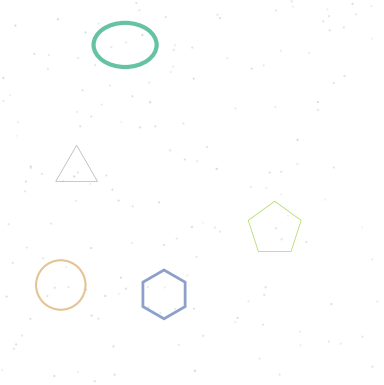[{"shape": "oval", "thickness": 3, "radius": 0.41, "center": [0.325, 0.883]}, {"shape": "hexagon", "thickness": 2, "radius": 0.32, "center": [0.426, 0.235]}, {"shape": "pentagon", "thickness": 0.5, "radius": 0.36, "center": [0.714, 0.405]}, {"shape": "circle", "thickness": 1.5, "radius": 0.32, "center": [0.158, 0.26]}, {"shape": "triangle", "thickness": 0.5, "radius": 0.31, "center": [0.199, 0.56]}]